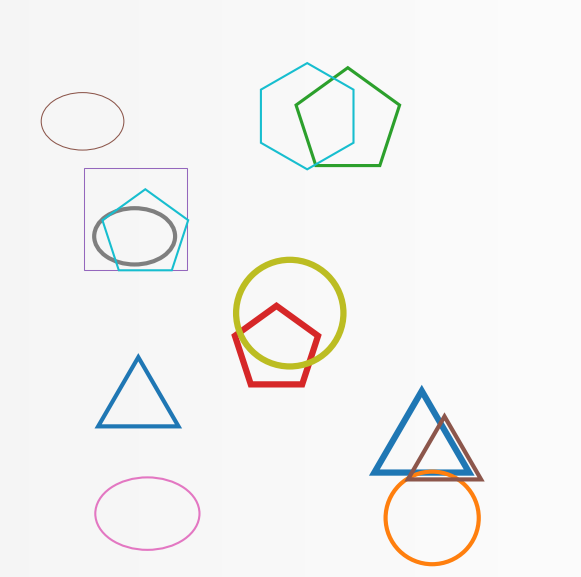[{"shape": "triangle", "thickness": 2, "radius": 0.4, "center": [0.238, 0.301]}, {"shape": "triangle", "thickness": 3, "radius": 0.47, "center": [0.726, 0.228]}, {"shape": "circle", "thickness": 2, "radius": 0.4, "center": [0.744, 0.102]}, {"shape": "pentagon", "thickness": 1.5, "radius": 0.47, "center": [0.598, 0.788]}, {"shape": "pentagon", "thickness": 3, "radius": 0.38, "center": [0.476, 0.394]}, {"shape": "square", "thickness": 0.5, "radius": 0.44, "center": [0.234, 0.62]}, {"shape": "oval", "thickness": 0.5, "radius": 0.36, "center": [0.142, 0.789]}, {"shape": "triangle", "thickness": 2, "radius": 0.36, "center": [0.765, 0.205]}, {"shape": "oval", "thickness": 1, "radius": 0.45, "center": [0.254, 0.11]}, {"shape": "oval", "thickness": 2, "radius": 0.35, "center": [0.232, 0.59]}, {"shape": "circle", "thickness": 3, "radius": 0.46, "center": [0.499, 0.457]}, {"shape": "pentagon", "thickness": 1, "radius": 0.39, "center": [0.25, 0.594]}, {"shape": "hexagon", "thickness": 1, "radius": 0.46, "center": [0.529, 0.798]}]